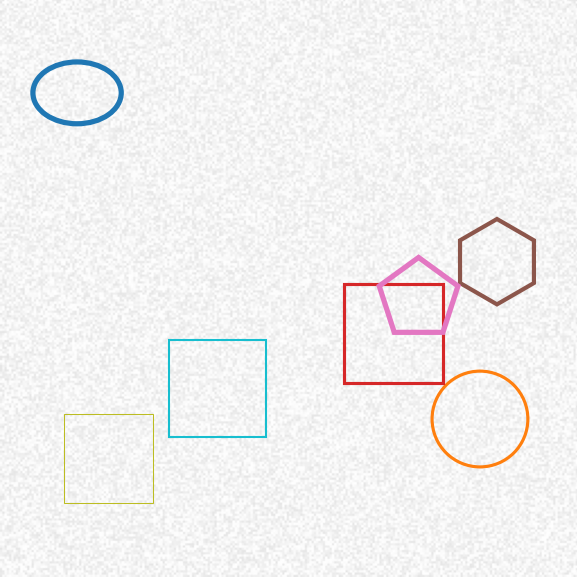[{"shape": "oval", "thickness": 2.5, "radius": 0.38, "center": [0.133, 0.838]}, {"shape": "circle", "thickness": 1.5, "radius": 0.41, "center": [0.831, 0.274]}, {"shape": "square", "thickness": 1.5, "radius": 0.43, "center": [0.681, 0.421]}, {"shape": "hexagon", "thickness": 2, "radius": 0.37, "center": [0.861, 0.546]}, {"shape": "pentagon", "thickness": 2.5, "radius": 0.36, "center": [0.725, 0.482]}, {"shape": "square", "thickness": 0.5, "radius": 0.38, "center": [0.188, 0.205]}, {"shape": "square", "thickness": 1, "radius": 0.42, "center": [0.377, 0.327]}]